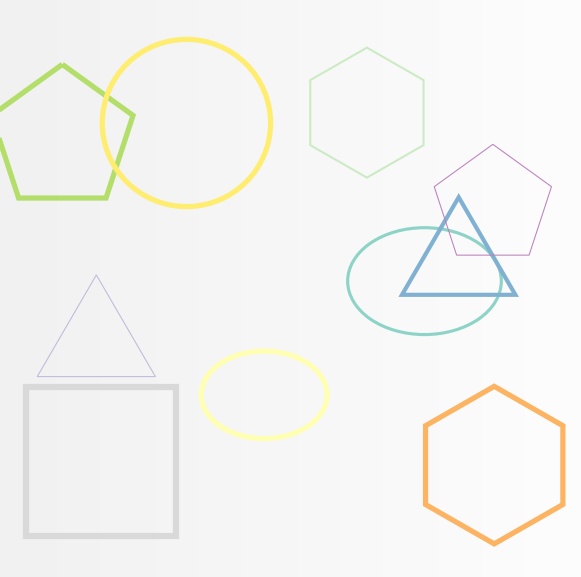[{"shape": "oval", "thickness": 1.5, "radius": 0.66, "center": [0.73, 0.512]}, {"shape": "oval", "thickness": 2.5, "radius": 0.54, "center": [0.454, 0.315]}, {"shape": "triangle", "thickness": 0.5, "radius": 0.59, "center": [0.166, 0.406]}, {"shape": "triangle", "thickness": 2, "radius": 0.56, "center": [0.789, 0.545]}, {"shape": "hexagon", "thickness": 2.5, "radius": 0.68, "center": [0.85, 0.194]}, {"shape": "pentagon", "thickness": 2.5, "radius": 0.64, "center": [0.107, 0.76]}, {"shape": "square", "thickness": 3, "radius": 0.65, "center": [0.173, 0.199]}, {"shape": "pentagon", "thickness": 0.5, "radius": 0.53, "center": [0.848, 0.643]}, {"shape": "hexagon", "thickness": 1, "radius": 0.56, "center": [0.631, 0.804]}, {"shape": "circle", "thickness": 2.5, "radius": 0.72, "center": [0.321, 0.786]}]